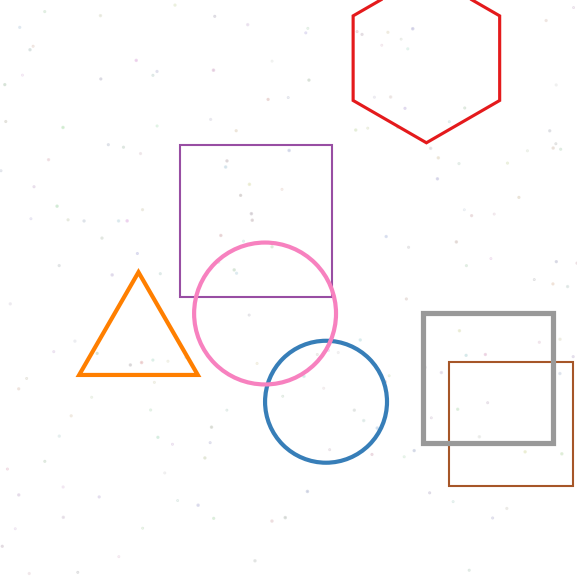[{"shape": "hexagon", "thickness": 1.5, "radius": 0.73, "center": [0.738, 0.898]}, {"shape": "circle", "thickness": 2, "radius": 0.53, "center": [0.565, 0.303]}, {"shape": "square", "thickness": 1, "radius": 0.66, "center": [0.443, 0.617]}, {"shape": "triangle", "thickness": 2, "radius": 0.59, "center": [0.24, 0.409]}, {"shape": "square", "thickness": 1, "radius": 0.54, "center": [0.885, 0.266]}, {"shape": "circle", "thickness": 2, "radius": 0.61, "center": [0.459, 0.456]}, {"shape": "square", "thickness": 2.5, "radius": 0.56, "center": [0.845, 0.344]}]